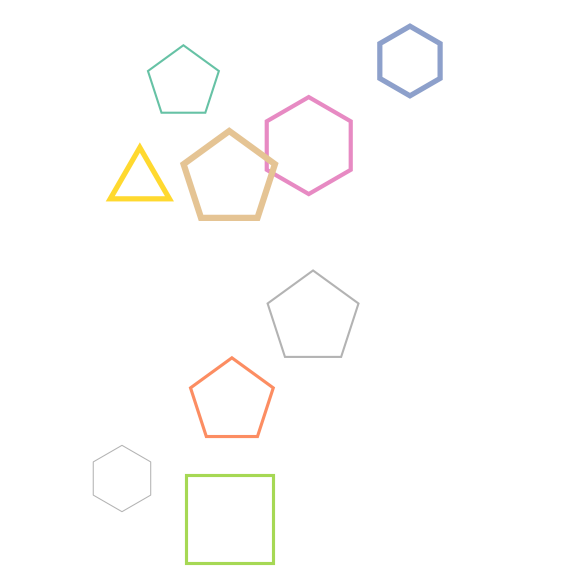[{"shape": "pentagon", "thickness": 1, "radius": 0.32, "center": [0.318, 0.856]}, {"shape": "pentagon", "thickness": 1.5, "radius": 0.38, "center": [0.402, 0.304]}, {"shape": "hexagon", "thickness": 2.5, "radius": 0.3, "center": [0.71, 0.894]}, {"shape": "hexagon", "thickness": 2, "radius": 0.42, "center": [0.535, 0.747]}, {"shape": "square", "thickness": 1.5, "radius": 0.38, "center": [0.397, 0.101]}, {"shape": "triangle", "thickness": 2.5, "radius": 0.3, "center": [0.242, 0.684]}, {"shape": "pentagon", "thickness": 3, "radius": 0.42, "center": [0.397, 0.689]}, {"shape": "hexagon", "thickness": 0.5, "radius": 0.29, "center": [0.211, 0.171]}, {"shape": "pentagon", "thickness": 1, "radius": 0.41, "center": [0.542, 0.448]}]